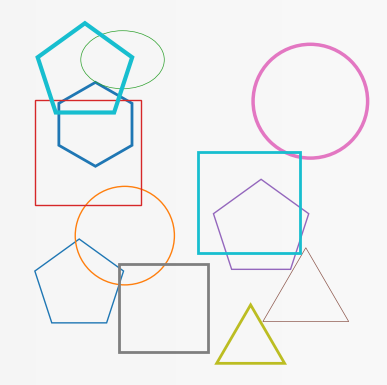[{"shape": "pentagon", "thickness": 1, "radius": 0.6, "center": [0.204, 0.259]}, {"shape": "hexagon", "thickness": 2, "radius": 0.54, "center": [0.246, 0.677]}, {"shape": "circle", "thickness": 1, "radius": 0.64, "center": [0.322, 0.388]}, {"shape": "oval", "thickness": 0.5, "radius": 0.54, "center": [0.316, 0.845]}, {"shape": "square", "thickness": 1, "radius": 0.68, "center": [0.227, 0.605]}, {"shape": "pentagon", "thickness": 1, "radius": 0.65, "center": [0.674, 0.405]}, {"shape": "triangle", "thickness": 0.5, "radius": 0.64, "center": [0.789, 0.229]}, {"shape": "circle", "thickness": 2.5, "radius": 0.74, "center": [0.801, 0.737]}, {"shape": "square", "thickness": 2, "radius": 0.57, "center": [0.421, 0.2]}, {"shape": "triangle", "thickness": 2, "radius": 0.51, "center": [0.647, 0.107]}, {"shape": "pentagon", "thickness": 3, "radius": 0.64, "center": [0.219, 0.811]}, {"shape": "square", "thickness": 2, "radius": 0.66, "center": [0.643, 0.474]}]